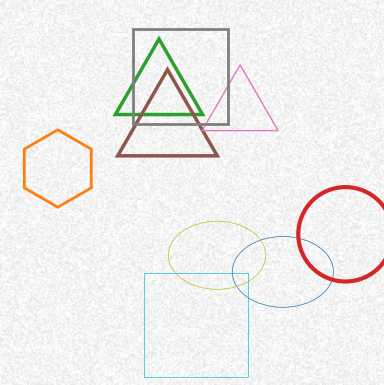[{"shape": "oval", "thickness": 0.5, "radius": 0.66, "center": [0.735, 0.294]}, {"shape": "hexagon", "thickness": 2, "radius": 0.5, "center": [0.15, 0.562]}, {"shape": "triangle", "thickness": 2.5, "radius": 0.65, "center": [0.413, 0.768]}, {"shape": "circle", "thickness": 3, "radius": 0.61, "center": [0.897, 0.391]}, {"shape": "triangle", "thickness": 2.5, "radius": 0.75, "center": [0.435, 0.67]}, {"shape": "triangle", "thickness": 1, "radius": 0.57, "center": [0.624, 0.718]}, {"shape": "square", "thickness": 2, "radius": 0.62, "center": [0.468, 0.802]}, {"shape": "oval", "thickness": 0.5, "radius": 0.63, "center": [0.564, 0.337]}, {"shape": "square", "thickness": 0.5, "radius": 0.68, "center": [0.509, 0.156]}]